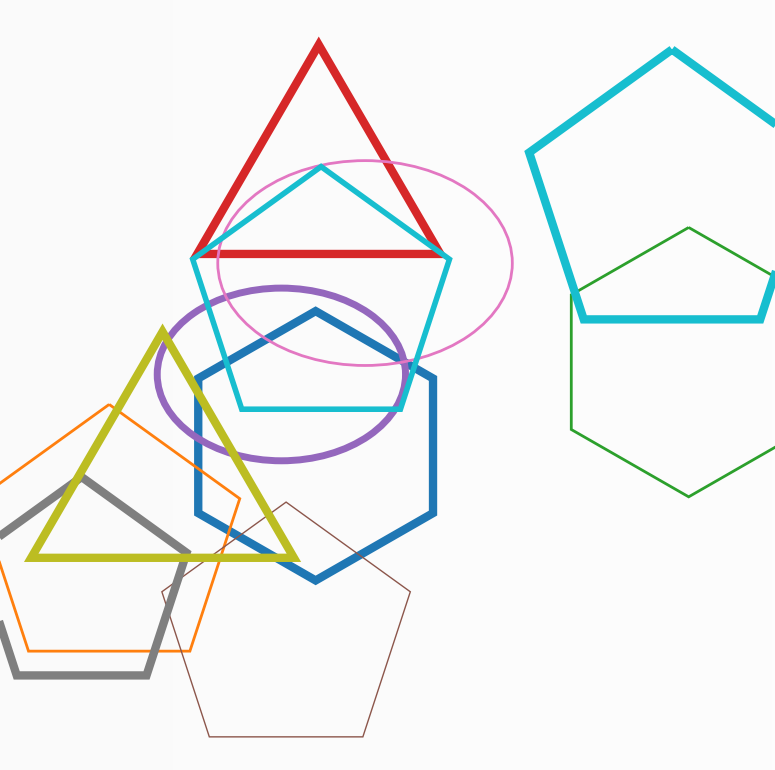[{"shape": "hexagon", "thickness": 3, "radius": 0.87, "center": [0.407, 0.421]}, {"shape": "pentagon", "thickness": 1, "radius": 0.89, "center": [0.141, 0.298]}, {"shape": "hexagon", "thickness": 1, "radius": 0.87, "center": [0.889, 0.53]}, {"shape": "triangle", "thickness": 3, "radius": 0.91, "center": [0.411, 0.761]}, {"shape": "oval", "thickness": 2.5, "radius": 0.8, "center": [0.363, 0.514]}, {"shape": "pentagon", "thickness": 0.5, "radius": 0.84, "center": [0.369, 0.179]}, {"shape": "oval", "thickness": 1, "radius": 0.95, "center": [0.471, 0.658]}, {"shape": "pentagon", "thickness": 3, "radius": 0.71, "center": [0.105, 0.238]}, {"shape": "triangle", "thickness": 3, "radius": 0.98, "center": [0.21, 0.373]}, {"shape": "pentagon", "thickness": 3, "radius": 0.97, "center": [0.867, 0.742]}, {"shape": "pentagon", "thickness": 2, "radius": 0.87, "center": [0.414, 0.609]}]